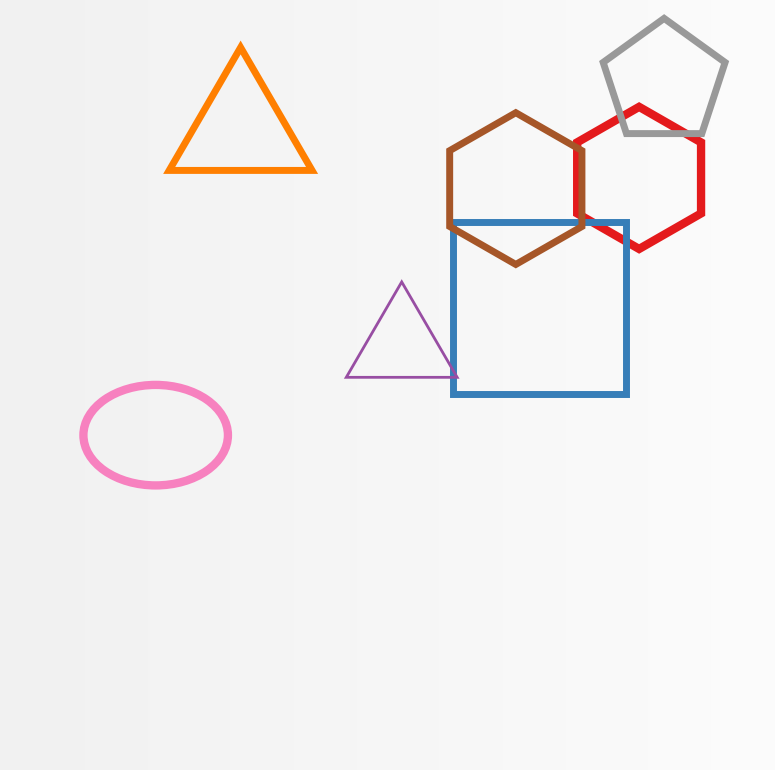[{"shape": "hexagon", "thickness": 3, "radius": 0.46, "center": [0.825, 0.769]}, {"shape": "square", "thickness": 2.5, "radius": 0.56, "center": [0.696, 0.6]}, {"shape": "triangle", "thickness": 1, "radius": 0.41, "center": [0.518, 0.551]}, {"shape": "triangle", "thickness": 2.5, "radius": 0.53, "center": [0.31, 0.832]}, {"shape": "hexagon", "thickness": 2.5, "radius": 0.49, "center": [0.666, 0.755]}, {"shape": "oval", "thickness": 3, "radius": 0.47, "center": [0.201, 0.435]}, {"shape": "pentagon", "thickness": 2.5, "radius": 0.41, "center": [0.857, 0.893]}]